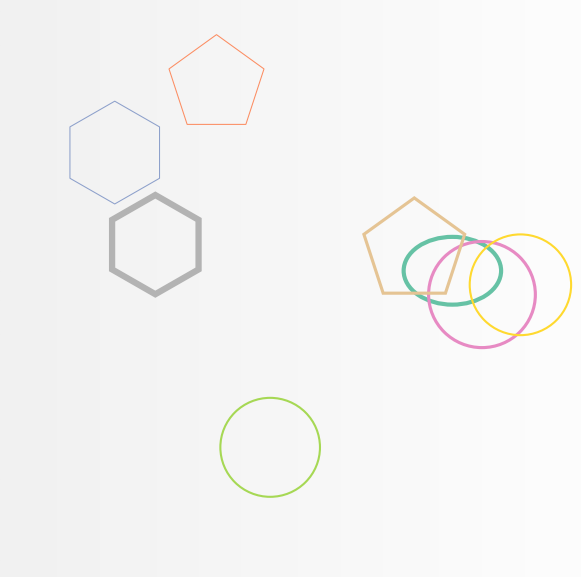[{"shape": "oval", "thickness": 2, "radius": 0.42, "center": [0.778, 0.53]}, {"shape": "pentagon", "thickness": 0.5, "radius": 0.43, "center": [0.372, 0.853]}, {"shape": "hexagon", "thickness": 0.5, "radius": 0.44, "center": [0.197, 0.735]}, {"shape": "circle", "thickness": 1.5, "radius": 0.46, "center": [0.829, 0.489]}, {"shape": "circle", "thickness": 1, "radius": 0.43, "center": [0.465, 0.225]}, {"shape": "circle", "thickness": 1, "radius": 0.44, "center": [0.895, 0.506]}, {"shape": "pentagon", "thickness": 1.5, "radius": 0.46, "center": [0.713, 0.565]}, {"shape": "hexagon", "thickness": 3, "radius": 0.43, "center": [0.267, 0.576]}]